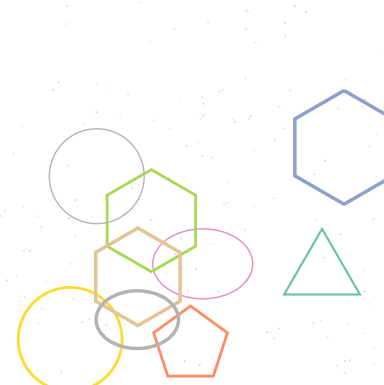[{"shape": "triangle", "thickness": 1.5, "radius": 0.57, "center": [0.836, 0.292]}, {"shape": "pentagon", "thickness": 2, "radius": 0.5, "center": [0.495, 0.104]}, {"shape": "hexagon", "thickness": 2.5, "radius": 0.74, "center": [0.894, 0.617]}, {"shape": "oval", "thickness": 1, "radius": 0.65, "center": [0.527, 0.315]}, {"shape": "hexagon", "thickness": 2, "radius": 0.66, "center": [0.393, 0.427]}, {"shape": "circle", "thickness": 2, "radius": 0.67, "center": [0.182, 0.119]}, {"shape": "hexagon", "thickness": 2.5, "radius": 0.63, "center": [0.358, 0.281]}, {"shape": "oval", "thickness": 2.5, "radius": 0.54, "center": [0.357, 0.17]}, {"shape": "circle", "thickness": 1, "radius": 0.62, "center": [0.251, 0.542]}]